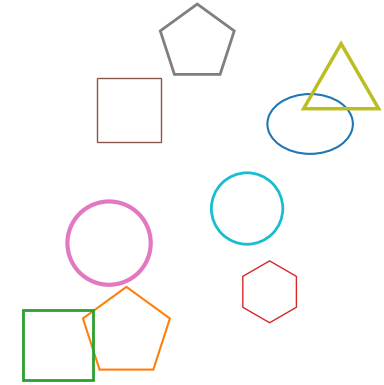[{"shape": "oval", "thickness": 1.5, "radius": 0.56, "center": [0.806, 0.678]}, {"shape": "pentagon", "thickness": 1.5, "radius": 0.59, "center": [0.328, 0.136]}, {"shape": "square", "thickness": 2, "radius": 0.46, "center": [0.15, 0.103]}, {"shape": "hexagon", "thickness": 1, "radius": 0.4, "center": [0.7, 0.242]}, {"shape": "square", "thickness": 1, "radius": 0.41, "center": [0.334, 0.713]}, {"shape": "circle", "thickness": 3, "radius": 0.54, "center": [0.283, 0.369]}, {"shape": "pentagon", "thickness": 2, "radius": 0.5, "center": [0.512, 0.889]}, {"shape": "triangle", "thickness": 2.5, "radius": 0.56, "center": [0.886, 0.774]}, {"shape": "circle", "thickness": 2, "radius": 0.46, "center": [0.642, 0.458]}]